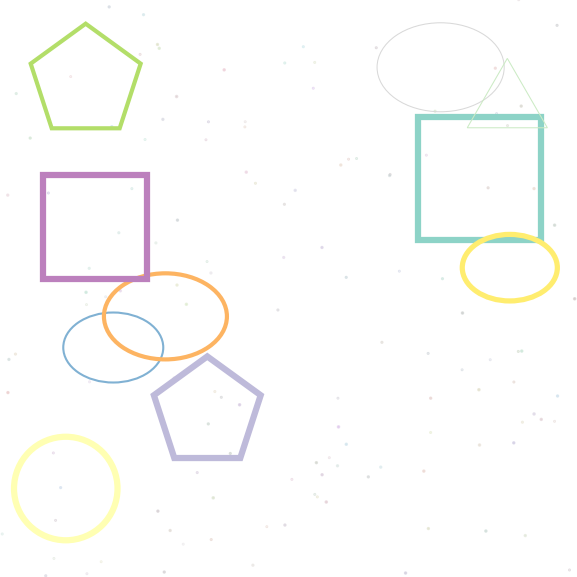[{"shape": "square", "thickness": 3, "radius": 0.53, "center": [0.831, 0.69]}, {"shape": "circle", "thickness": 3, "radius": 0.45, "center": [0.114, 0.153]}, {"shape": "pentagon", "thickness": 3, "radius": 0.49, "center": [0.359, 0.285]}, {"shape": "oval", "thickness": 1, "radius": 0.43, "center": [0.196, 0.397]}, {"shape": "oval", "thickness": 2, "radius": 0.53, "center": [0.286, 0.451]}, {"shape": "pentagon", "thickness": 2, "radius": 0.5, "center": [0.148, 0.858]}, {"shape": "oval", "thickness": 0.5, "radius": 0.55, "center": [0.763, 0.883]}, {"shape": "square", "thickness": 3, "radius": 0.45, "center": [0.165, 0.607]}, {"shape": "triangle", "thickness": 0.5, "radius": 0.4, "center": [0.878, 0.818]}, {"shape": "oval", "thickness": 2.5, "radius": 0.41, "center": [0.883, 0.536]}]